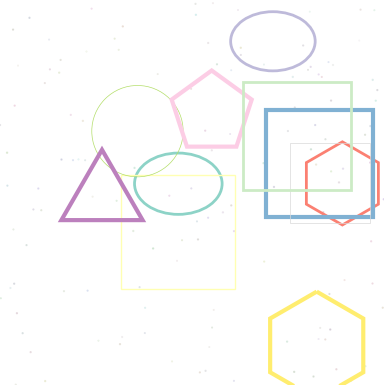[{"shape": "oval", "thickness": 2, "radius": 0.57, "center": [0.463, 0.523]}, {"shape": "square", "thickness": 1, "radius": 0.74, "center": [0.464, 0.396]}, {"shape": "oval", "thickness": 2, "radius": 0.55, "center": [0.709, 0.893]}, {"shape": "hexagon", "thickness": 2, "radius": 0.54, "center": [0.889, 0.524]}, {"shape": "square", "thickness": 3, "radius": 0.7, "center": [0.829, 0.576]}, {"shape": "circle", "thickness": 0.5, "radius": 0.59, "center": [0.357, 0.659]}, {"shape": "pentagon", "thickness": 3, "radius": 0.55, "center": [0.55, 0.708]}, {"shape": "square", "thickness": 0.5, "radius": 0.52, "center": [0.857, 0.524]}, {"shape": "triangle", "thickness": 3, "radius": 0.61, "center": [0.265, 0.489]}, {"shape": "square", "thickness": 2, "radius": 0.7, "center": [0.771, 0.648]}, {"shape": "hexagon", "thickness": 3, "radius": 0.7, "center": [0.823, 0.103]}]